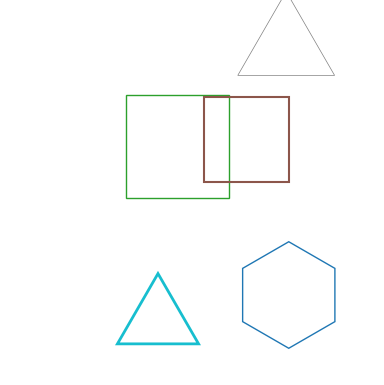[{"shape": "hexagon", "thickness": 1, "radius": 0.69, "center": [0.75, 0.234]}, {"shape": "square", "thickness": 1, "radius": 0.67, "center": [0.462, 0.618]}, {"shape": "square", "thickness": 1.5, "radius": 0.55, "center": [0.64, 0.639]}, {"shape": "triangle", "thickness": 0.5, "radius": 0.73, "center": [0.743, 0.877]}, {"shape": "triangle", "thickness": 2, "radius": 0.61, "center": [0.41, 0.168]}]